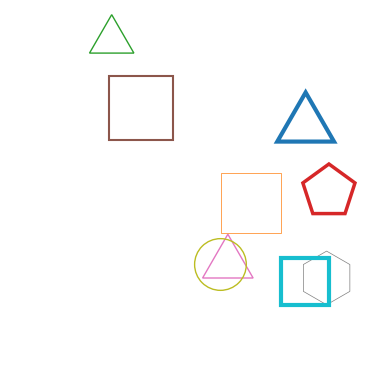[{"shape": "triangle", "thickness": 3, "radius": 0.43, "center": [0.794, 0.675]}, {"shape": "square", "thickness": 0.5, "radius": 0.39, "center": [0.651, 0.473]}, {"shape": "triangle", "thickness": 1, "radius": 0.33, "center": [0.29, 0.895]}, {"shape": "pentagon", "thickness": 2.5, "radius": 0.36, "center": [0.854, 0.503]}, {"shape": "square", "thickness": 1.5, "radius": 0.41, "center": [0.366, 0.718]}, {"shape": "triangle", "thickness": 1, "radius": 0.38, "center": [0.592, 0.316]}, {"shape": "hexagon", "thickness": 0.5, "radius": 0.35, "center": [0.848, 0.278]}, {"shape": "circle", "thickness": 1, "radius": 0.34, "center": [0.573, 0.313]}, {"shape": "square", "thickness": 3, "radius": 0.31, "center": [0.792, 0.268]}]